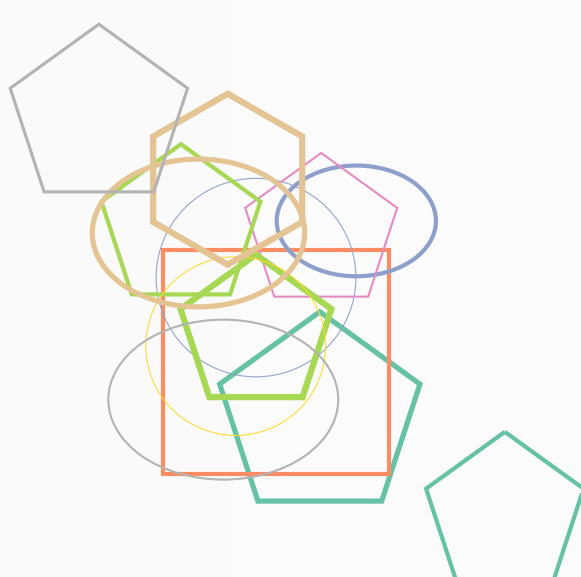[{"shape": "pentagon", "thickness": 2.5, "radius": 0.91, "center": [0.55, 0.278]}, {"shape": "pentagon", "thickness": 2, "radius": 0.71, "center": [0.868, 0.109]}, {"shape": "square", "thickness": 2, "radius": 0.97, "center": [0.475, 0.372]}, {"shape": "oval", "thickness": 2, "radius": 0.68, "center": [0.613, 0.617]}, {"shape": "circle", "thickness": 0.5, "radius": 0.86, "center": [0.44, 0.518]}, {"shape": "pentagon", "thickness": 1, "radius": 0.69, "center": [0.553, 0.597]}, {"shape": "pentagon", "thickness": 3, "radius": 0.68, "center": [0.44, 0.422]}, {"shape": "pentagon", "thickness": 2, "radius": 0.72, "center": [0.311, 0.606]}, {"shape": "circle", "thickness": 0.5, "radius": 0.77, "center": [0.405, 0.4]}, {"shape": "hexagon", "thickness": 3, "radius": 0.74, "center": [0.392, 0.689]}, {"shape": "oval", "thickness": 2.5, "radius": 0.91, "center": [0.341, 0.596]}, {"shape": "pentagon", "thickness": 1.5, "radius": 0.8, "center": [0.17, 0.797]}, {"shape": "oval", "thickness": 1, "radius": 0.99, "center": [0.384, 0.307]}]